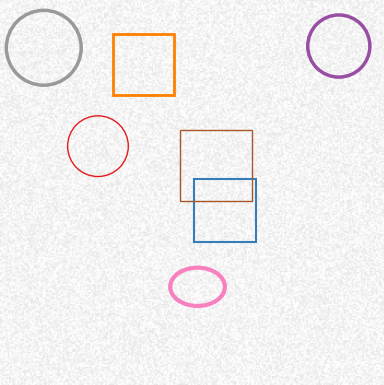[{"shape": "circle", "thickness": 1, "radius": 0.39, "center": [0.254, 0.62]}, {"shape": "square", "thickness": 1.5, "radius": 0.41, "center": [0.584, 0.454]}, {"shape": "circle", "thickness": 2.5, "radius": 0.4, "center": [0.88, 0.88]}, {"shape": "square", "thickness": 2, "radius": 0.4, "center": [0.373, 0.833]}, {"shape": "square", "thickness": 1, "radius": 0.47, "center": [0.561, 0.57]}, {"shape": "oval", "thickness": 3, "radius": 0.35, "center": [0.513, 0.255]}, {"shape": "circle", "thickness": 2.5, "radius": 0.49, "center": [0.114, 0.876]}]